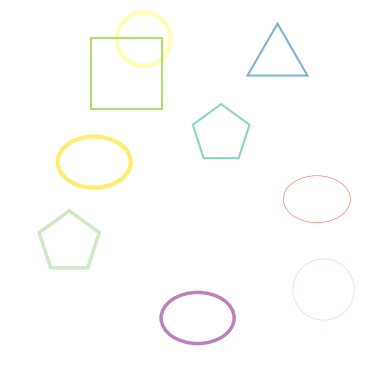[{"shape": "pentagon", "thickness": 1.5, "radius": 0.39, "center": [0.574, 0.652]}, {"shape": "circle", "thickness": 3, "radius": 0.35, "center": [0.373, 0.899]}, {"shape": "oval", "thickness": 0.5, "radius": 0.44, "center": [0.823, 0.483]}, {"shape": "triangle", "thickness": 1.5, "radius": 0.45, "center": [0.721, 0.849]}, {"shape": "square", "thickness": 1.5, "radius": 0.46, "center": [0.33, 0.809]}, {"shape": "circle", "thickness": 0.5, "radius": 0.4, "center": [0.841, 0.248]}, {"shape": "oval", "thickness": 2.5, "radius": 0.47, "center": [0.513, 0.174]}, {"shape": "pentagon", "thickness": 2.5, "radius": 0.41, "center": [0.18, 0.371]}, {"shape": "oval", "thickness": 3, "radius": 0.47, "center": [0.244, 0.579]}]